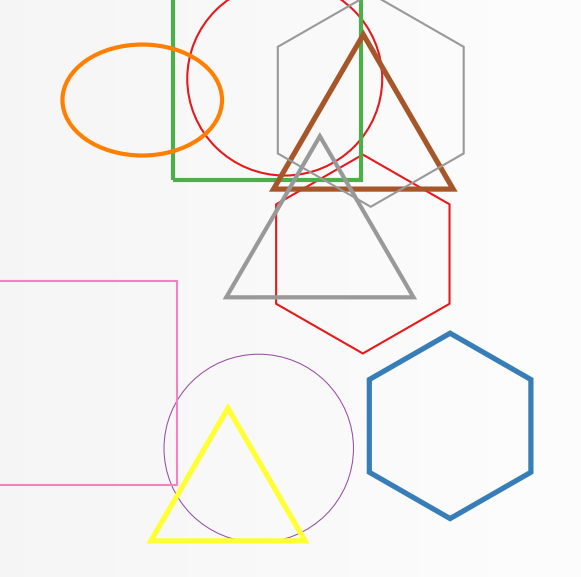[{"shape": "hexagon", "thickness": 1, "radius": 0.86, "center": [0.624, 0.559]}, {"shape": "circle", "thickness": 1, "radius": 0.84, "center": [0.49, 0.863]}, {"shape": "hexagon", "thickness": 2.5, "radius": 0.8, "center": [0.774, 0.262]}, {"shape": "square", "thickness": 2, "radius": 0.81, "center": [0.459, 0.849]}, {"shape": "circle", "thickness": 0.5, "radius": 0.81, "center": [0.445, 0.223]}, {"shape": "oval", "thickness": 2, "radius": 0.69, "center": [0.245, 0.826]}, {"shape": "triangle", "thickness": 2.5, "radius": 0.77, "center": [0.392, 0.139]}, {"shape": "triangle", "thickness": 2.5, "radius": 0.89, "center": [0.625, 0.761]}, {"shape": "square", "thickness": 1, "radius": 0.88, "center": [0.127, 0.336]}, {"shape": "hexagon", "thickness": 1, "radius": 0.92, "center": [0.638, 0.826]}, {"shape": "triangle", "thickness": 2, "radius": 0.93, "center": [0.55, 0.577]}]